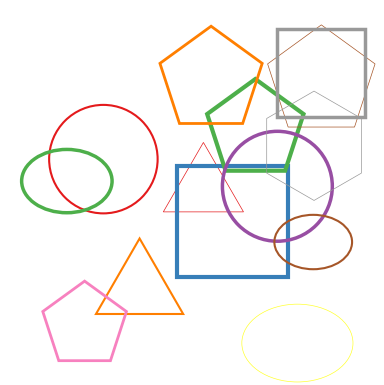[{"shape": "triangle", "thickness": 0.5, "radius": 0.6, "center": [0.528, 0.51]}, {"shape": "circle", "thickness": 1.5, "radius": 0.7, "center": [0.269, 0.587]}, {"shape": "square", "thickness": 3, "radius": 0.72, "center": [0.603, 0.425]}, {"shape": "oval", "thickness": 2.5, "radius": 0.59, "center": [0.174, 0.53]}, {"shape": "pentagon", "thickness": 3, "radius": 0.66, "center": [0.663, 0.663]}, {"shape": "circle", "thickness": 2.5, "radius": 0.71, "center": [0.72, 0.516]}, {"shape": "triangle", "thickness": 1.5, "radius": 0.65, "center": [0.363, 0.25]}, {"shape": "pentagon", "thickness": 2, "radius": 0.7, "center": [0.548, 0.792]}, {"shape": "oval", "thickness": 0.5, "radius": 0.72, "center": [0.772, 0.109]}, {"shape": "pentagon", "thickness": 0.5, "radius": 0.73, "center": [0.835, 0.789]}, {"shape": "oval", "thickness": 1.5, "radius": 0.5, "center": [0.814, 0.371]}, {"shape": "pentagon", "thickness": 2, "radius": 0.57, "center": [0.22, 0.156]}, {"shape": "square", "thickness": 2.5, "radius": 0.57, "center": [0.833, 0.811]}, {"shape": "hexagon", "thickness": 0.5, "radius": 0.71, "center": [0.816, 0.621]}]